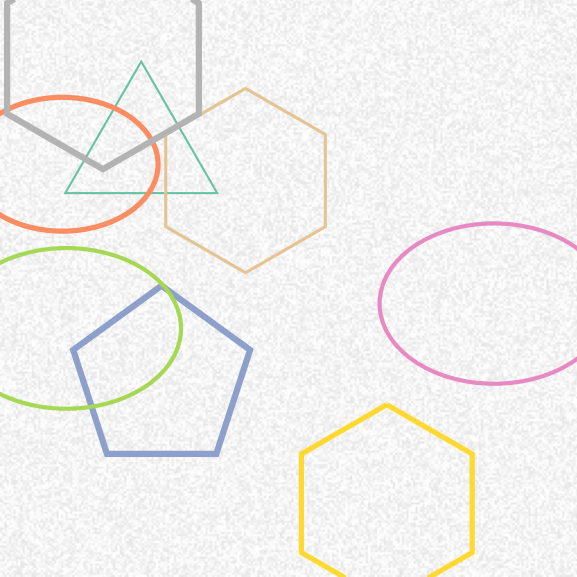[{"shape": "triangle", "thickness": 1, "radius": 0.76, "center": [0.245, 0.741]}, {"shape": "oval", "thickness": 2.5, "radius": 0.83, "center": [0.108, 0.715]}, {"shape": "pentagon", "thickness": 3, "radius": 0.81, "center": [0.28, 0.343]}, {"shape": "oval", "thickness": 2, "radius": 0.99, "center": [0.856, 0.473]}, {"shape": "oval", "thickness": 2, "radius": 0.99, "center": [0.115, 0.43]}, {"shape": "hexagon", "thickness": 2.5, "radius": 0.85, "center": [0.67, 0.128]}, {"shape": "hexagon", "thickness": 1.5, "radius": 0.8, "center": [0.425, 0.686]}, {"shape": "hexagon", "thickness": 3, "radius": 0.96, "center": [0.178, 0.898]}]